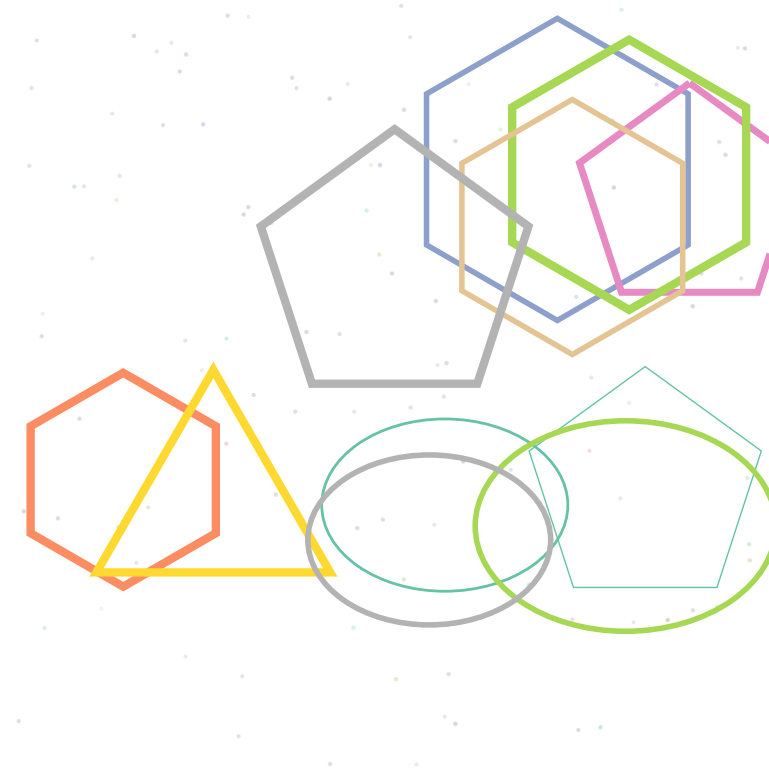[{"shape": "oval", "thickness": 1, "radius": 0.8, "center": [0.578, 0.344]}, {"shape": "pentagon", "thickness": 0.5, "radius": 0.79, "center": [0.838, 0.365]}, {"shape": "hexagon", "thickness": 3, "radius": 0.69, "center": [0.16, 0.377]}, {"shape": "hexagon", "thickness": 2, "radius": 0.98, "center": [0.724, 0.78]}, {"shape": "pentagon", "thickness": 2.5, "radius": 0.75, "center": [0.895, 0.742]}, {"shape": "oval", "thickness": 2, "radius": 0.98, "center": [0.812, 0.317]}, {"shape": "hexagon", "thickness": 3, "radius": 0.88, "center": [0.817, 0.773]}, {"shape": "triangle", "thickness": 3, "radius": 0.88, "center": [0.277, 0.344]}, {"shape": "hexagon", "thickness": 2, "radius": 0.83, "center": [0.743, 0.705]}, {"shape": "oval", "thickness": 2, "radius": 0.79, "center": [0.557, 0.299]}, {"shape": "pentagon", "thickness": 3, "radius": 0.91, "center": [0.512, 0.649]}]